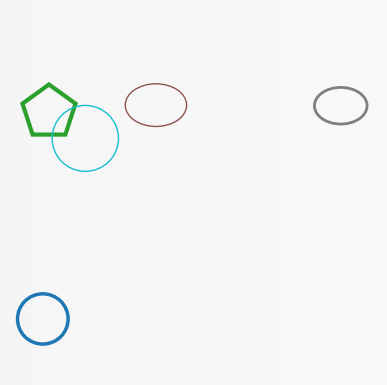[{"shape": "circle", "thickness": 2.5, "radius": 0.33, "center": [0.111, 0.172]}, {"shape": "pentagon", "thickness": 3, "radius": 0.36, "center": [0.126, 0.709]}, {"shape": "oval", "thickness": 1, "radius": 0.4, "center": [0.402, 0.727]}, {"shape": "oval", "thickness": 2, "radius": 0.34, "center": [0.879, 0.725]}, {"shape": "circle", "thickness": 1, "radius": 0.43, "center": [0.22, 0.641]}]